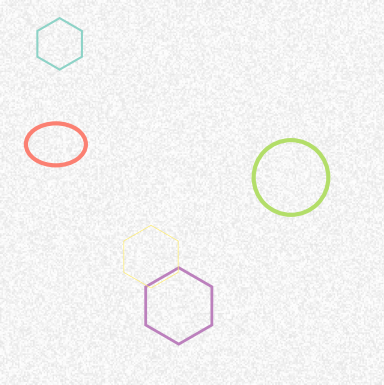[{"shape": "hexagon", "thickness": 1.5, "radius": 0.33, "center": [0.155, 0.886]}, {"shape": "oval", "thickness": 3, "radius": 0.39, "center": [0.145, 0.625]}, {"shape": "circle", "thickness": 3, "radius": 0.48, "center": [0.756, 0.539]}, {"shape": "hexagon", "thickness": 2, "radius": 0.5, "center": [0.464, 0.205]}, {"shape": "hexagon", "thickness": 0.5, "radius": 0.41, "center": [0.392, 0.333]}]